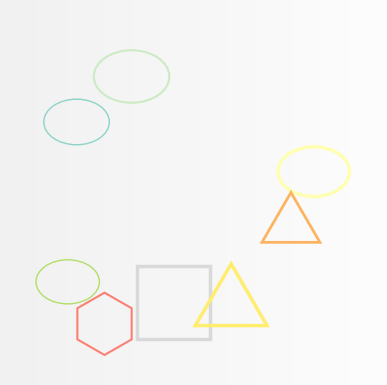[{"shape": "oval", "thickness": 1, "radius": 0.42, "center": [0.198, 0.683]}, {"shape": "oval", "thickness": 2.5, "radius": 0.46, "center": [0.81, 0.554]}, {"shape": "hexagon", "thickness": 1.5, "radius": 0.4, "center": [0.27, 0.159]}, {"shape": "triangle", "thickness": 2, "radius": 0.43, "center": [0.751, 0.414]}, {"shape": "oval", "thickness": 1, "radius": 0.41, "center": [0.175, 0.268]}, {"shape": "square", "thickness": 2.5, "radius": 0.48, "center": [0.448, 0.215]}, {"shape": "oval", "thickness": 1.5, "radius": 0.49, "center": [0.34, 0.801]}, {"shape": "triangle", "thickness": 2.5, "radius": 0.53, "center": [0.597, 0.208]}]